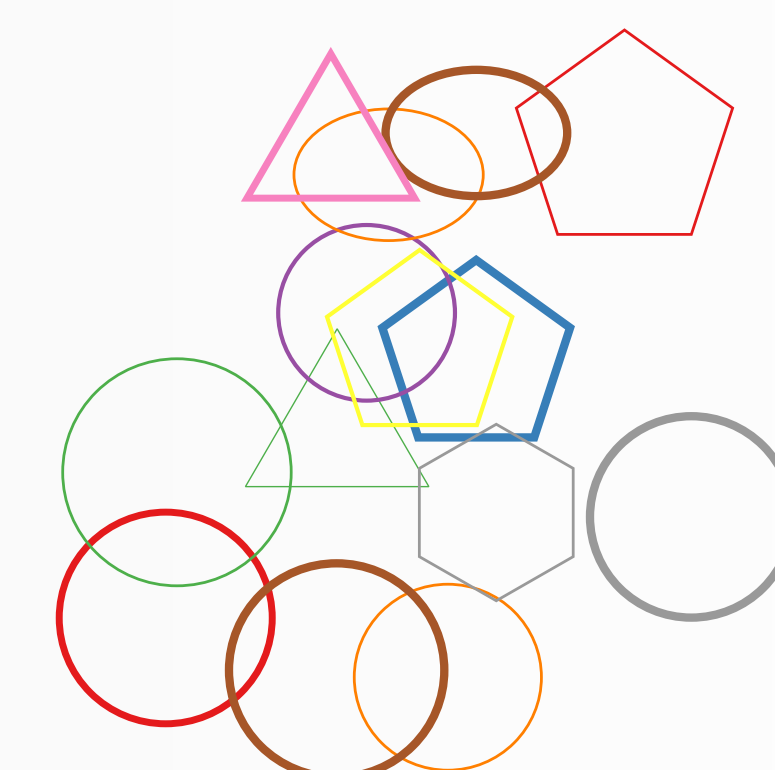[{"shape": "circle", "thickness": 2.5, "radius": 0.69, "center": [0.214, 0.197]}, {"shape": "pentagon", "thickness": 1, "radius": 0.73, "center": [0.806, 0.814]}, {"shape": "pentagon", "thickness": 3, "radius": 0.64, "center": [0.614, 0.535]}, {"shape": "triangle", "thickness": 0.5, "radius": 0.68, "center": [0.435, 0.436]}, {"shape": "circle", "thickness": 1, "radius": 0.74, "center": [0.228, 0.387]}, {"shape": "circle", "thickness": 1.5, "radius": 0.57, "center": [0.473, 0.594]}, {"shape": "circle", "thickness": 1, "radius": 0.6, "center": [0.578, 0.12]}, {"shape": "oval", "thickness": 1, "radius": 0.61, "center": [0.501, 0.773]}, {"shape": "pentagon", "thickness": 1.5, "radius": 0.63, "center": [0.541, 0.55]}, {"shape": "circle", "thickness": 3, "radius": 0.69, "center": [0.434, 0.129]}, {"shape": "oval", "thickness": 3, "radius": 0.59, "center": [0.615, 0.827]}, {"shape": "triangle", "thickness": 2.5, "radius": 0.62, "center": [0.427, 0.805]}, {"shape": "hexagon", "thickness": 1, "radius": 0.57, "center": [0.64, 0.334]}, {"shape": "circle", "thickness": 3, "radius": 0.65, "center": [0.892, 0.329]}]